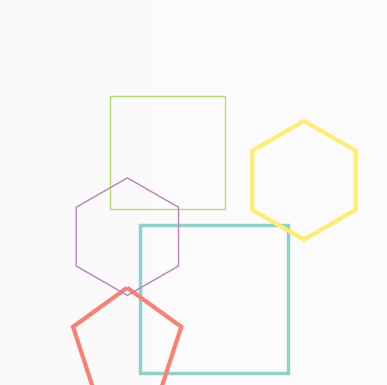[{"shape": "square", "thickness": 2.5, "radius": 0.96, "center": [0.552, 0.223]}, {"shape": "pentagon", "thickness": 3, "radius": 0.73, "center": [0.328, 0.106]}, {"shape": "square", "thickness": 1, "radius": 0.74, "center": [0.432, 0.604]}, {"shape": "hexagon", "thickness": 1, "radius": 0.76, "center": [0.329, 0.385]}, {"shape": "hexagon", "thickness": 3, "radius": 0.77, "center": [0.784, 0.532]}]